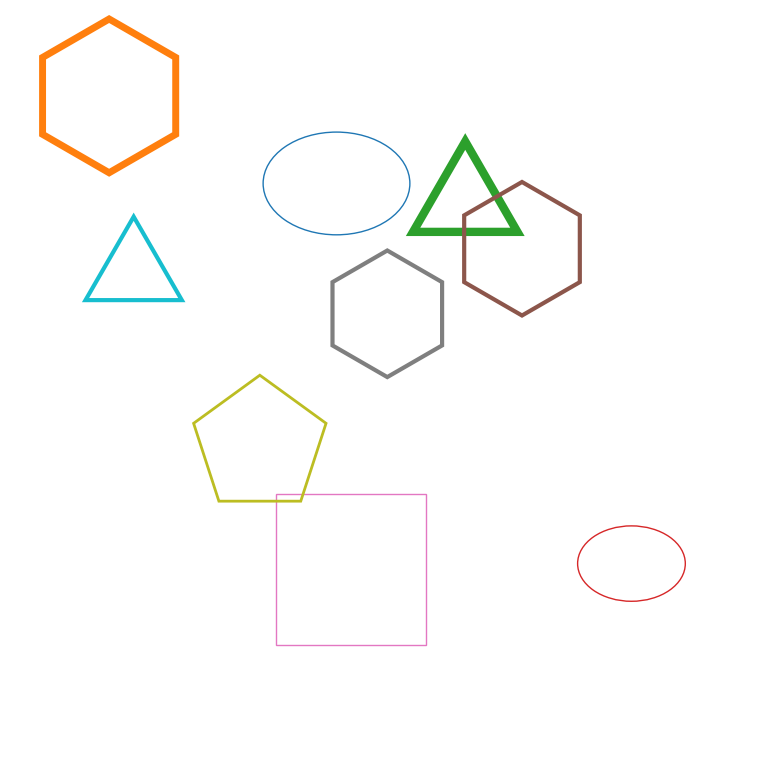[{"shape": "oval", "thickness": 0.5, "radius": 0.48, "center": [0.437, 0.762]}, {"shape": "hexagon", "thickness": 2.5, "radius": 0.5, "center": [0.142, 0.875]}, {"shape": "triangle", "thickness": 3, "radius": 0.39, "center": [0.604, 0.738]}, {"shape": "oval", "thickness": 0.5, "radius": 0.35, "center": [0.82, 0.268]}, {"shape": "hexagon", "thickness": 1.5, "radius": 0.43, "center": [0.678, 0.677]}, {"shape": "square", "thickness": 0.5, "radius": 0.49, "center": [0.456, 0.26]}, {"shape": "hexagon", "thickness": 1.5, "radius": 0.41, "center": [0.503, 0.592]}, {"shape": "pentagon", "thickness": 1, "radius": 0.45, "center": [0.337, 0.422]}, {"shape": "triangle", "thickness": 1.5, "radius": 0.36, "center": [0.174, 0.646]}]